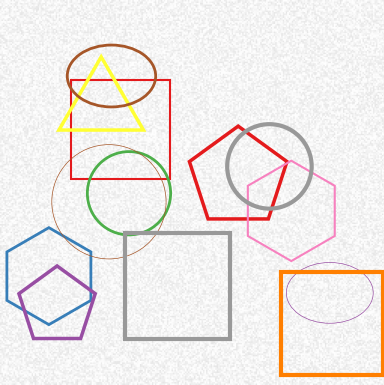[{"shape": "square", "thickness": 1.5, "radius": 0.64, "center": [0.312, 0.664]}, {"shape": "pentagon", "thickness": 2.5, "radius": 0.67, "center": [0.619, 0.539]}, {"shape": "hexagon", "thickness": 2, "radius": 0.63, "center": [0.127, 0.283]}, {"shape": "circle", "thickness": 2, "radius": 0.54, "center": [0.335, 0.498]}, {"shape": "pentagon", "thickness": 2.5, "radius": 0.52, "center": [0.148, 0.205]}, {"shape": "oval", "thickness": 0.5, "radius": 0.56, "center": [0.857, 0.239]}, {"shape": "square", "thickness": 3, "radius": 0.67, "center": [0.863, 0.161]}, {"shape": "triangle", "thickness": 2.5, "radius": 0.63, "center": [0.263, 0.726]}, {"shape": "oval", "thickness": 2, "radius": 0.57, "center": [0.29, 0.803]}, {"shape": "circle", "thickness": 0.5, "radius": 0.74, "center": [0.283, 0.476]}, {"shape": "hexagon", "thickness": 1.5, "radius": 0.65, "center": [0.757, 0.452]}, {"shape": "square", "thickness": 3, "radius": 0.69, "center": [0.461, 0.257]}, {"shape": "circle", "thickness": 3, "radius": 0.55, "center": [0.7, 0.568]}]